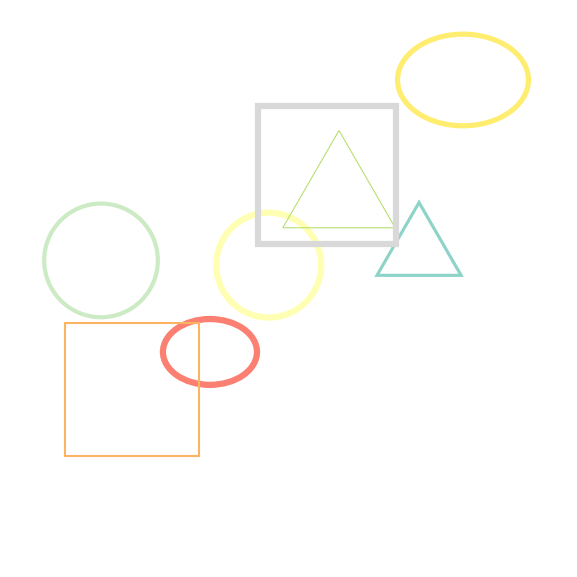[{"shape": "triangle", "thickness": 1.5, "radius": 0.42, "center": [0.726, 0.564]}, {"shape": "circle", "thickness": 3, "radius": 0.45, "center": [0.465, 0.54]}, {"shape": "oval", "thickness": 3, "radius": 0.41, "center": [0.364, 0.39]}, {"shape": "square", "thickness": 1, "radius": 0.58, "center": [0.228, 0.325]}, {"shape": "triangle", "thickness": 0.5, "radius": 0.56, "center": [0.587, 0.661]}, {"shape": "square", "thickness": 3, "radius": 0.6, "center": [0.566, 0.695]}, {"shape": "circle", "thickness": 2, "radius": 0.49, "center": [0.175, 0.548]}, {"shape": "oval", "thickness": 2.5, "radius": 0.57, "center": [0.802, 0.861]}]